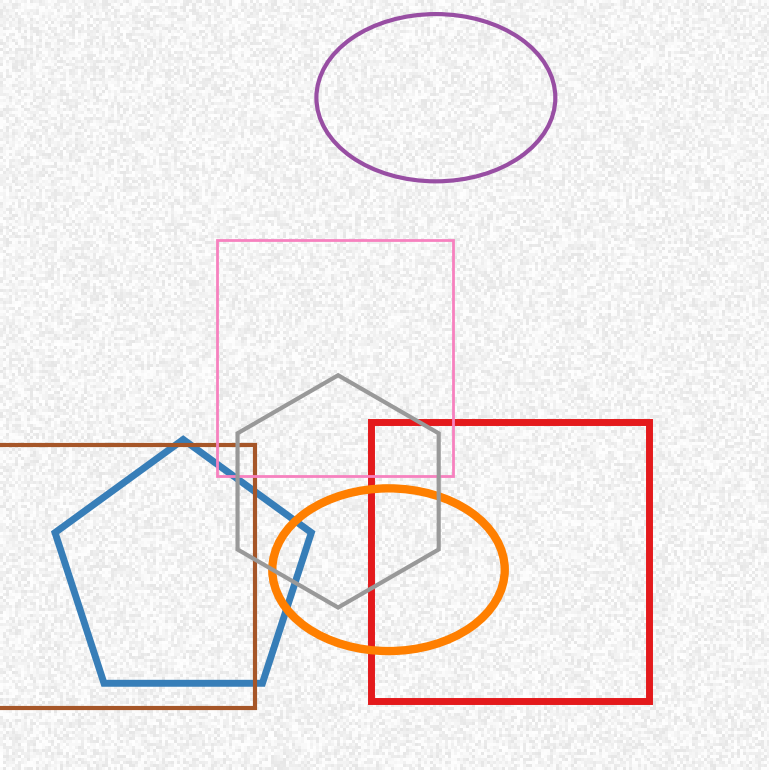[{"shape": "square", "thickness": 2.5, "radius": 0.9, "center": [0.662, 0.271]}, {"shape": "pentagon", "thickness": 2.5, "radius": 0.88, "center": [0.238, 0.254]}, {"shape": "oval", "thickness": 1.5, "radius": 0.78, "center": [0.566, 0.873]}, {"shape": "oval", "thickness": 3, "radius": 0.75, "center": [0.505, 0.26]}, {"shape": "square", "thickness": 1.5, "radius": 0.85, "center": [0.161, 0.251]}, {"shape": "square", "thickness": 1, "radius": 0.77, "center": [0.435, 0.535]}, {"shape": "hexagon", "thickness": 1.5, "radius": 0.75, "center": [0.439, 0.362]}]